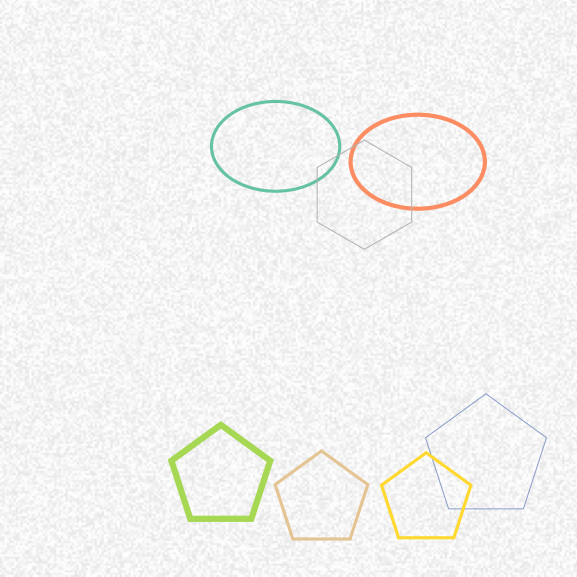[{"shape": "oval", "thickness": 1.5, "radius": 0.56, "center": [0.477, 0.746]}, {"shape": "oval", "thickness": 2, "radius": 0.58, "center": [0.723, 0.719]}, {"shape": "pentagon", "thickness": 0.5, "radius": 0.55, "center": [0.842, 0.207]}, {"shape": "pentagon", "thickness": 3, "radius": 0.45, "center": [0.382, 0.174]}, {"shape": "pentagon", "thickness": 1.5, "radius": 0.41, "center": [0.738, 0.134]}, {"shape": "pentagon", "thickness": 1.5, "radius": 0.42, "center": [0.557, 0.134]}, {"shape": "hexagon", "thickness": 0.5, "radius": 0.47, "center": [0.631, 0.662]}]